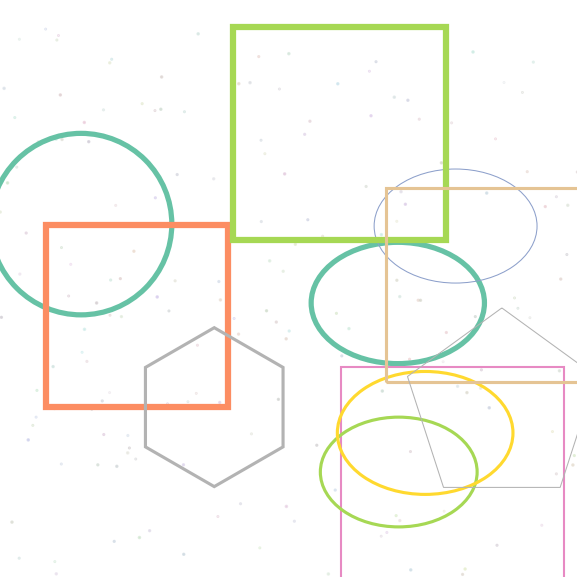[{"shape": "circle", "thickness": 2.5, "radius": 0.79, "center": [0.14, 0.611]}, {"shape": "oval", "thickness": 2.5, "radius": 0.75, "center": [0.689, 0.475]}, {"shape": "square", "thickness": 3, "radius": 0.79, "center": [0.238, 0.452]}, {"shape": "oval", "thickness": 0.5, "radius": 0.71, "center": [0.789, 0.608]}, {"shape": "square", "thickness": 1, "radius": 0.97, "center": [0.783, 0.17]}, {"shape": "square", "thickness": 3, "radius": 0.92, "center": [0.588, 0.768]}, {"shape": "oval", "thickness": 1.5, "radius": 0.68, "center": [0.69, 0.182]}, {"shape": "oval", "thickness": 1.5, "radius": 0.76, "center": [0.736, 0.249]}, {"shape": "square", "thickness": 1.5, "radius": 0.84, "center": [0.837, 0.506]}, {"shape": "pentagon", "thickness": 0.5, "radius": 0.86, "center": [0.869, 0.294]}, {"shape": "hexagon", "thickness": 1.5, "radius": 0.69, "center": [0.371, 0.294]}]